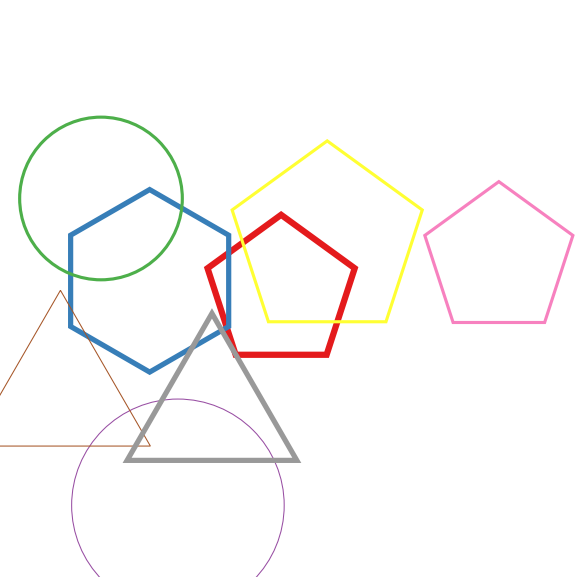[{"shape": "pentagon", "thickness": 3, "radius": 0.67, "center": [0.487, 0.493]}, {"shape": "hexagon", "thickness": 2.5, "radius": 0.79, "center": [0.259, 0.513]}, {"shape": "circle", "thickness": 1.5, "radius": 0.7, "center": [0.175, 0.655]}, {"shape": "circle", "thickness": 0.5, "radius": 0.92, "center": [0.308, 0.124]}, {"shape": "pentagon", "thickness": 1.5, "radius": 0.87, "center": [0.567, 0.582]}, {"shape": "triangle", "thickness": 0.5, "radius": 0.9, "center": [0.105, 0.317]}, {"shape": "pentagon", "thickness": 1.5, "radius": 0.67, "center": [0.864, 0.55]}, {"shape": "triangle", "thickness": 2.5, "radius": 0.85, "center": [0.367, 0.287]}]